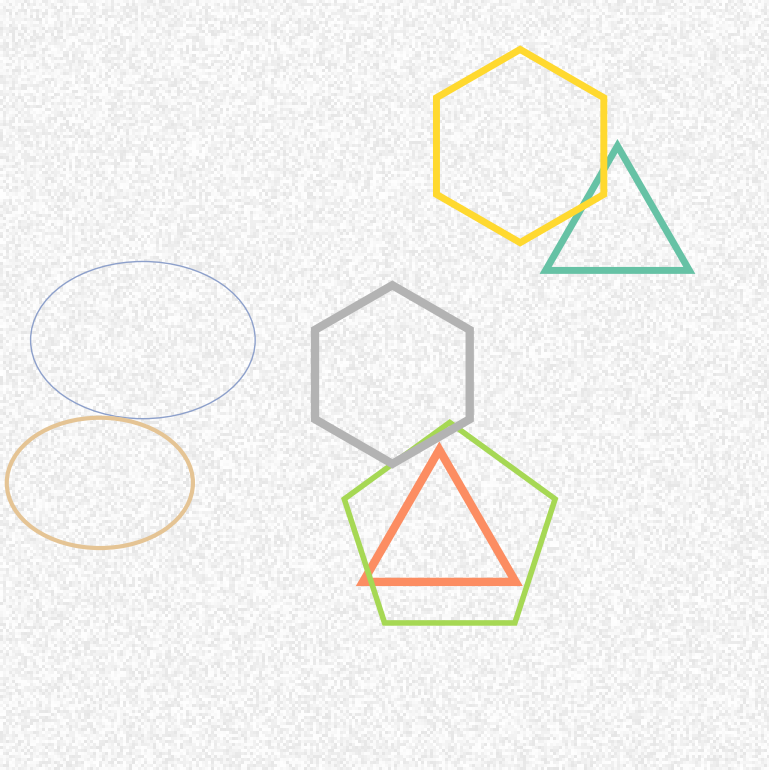[{"shape": "triangle", "thickness": 2.5, "radius": 0.54, "center": [0.802, 0.703]}, {"shape": "triangle", "thickness": 3, "radius": 0.57, "center": [0.571, 0.302]}, {"shape": "oval", "thickness": 0.5, "radius": 0.73, "center": [0.186, 0.558]}, {"shape": "pentagon", "thickness": 2, "radius": 0.72, "center": [0.584, 0.307]}, {"shape": "hexagon", "thickness": 2.5, "radius": 0.63, "center": [0.676, 0.81]}, {"shape": "oval", "thickness": 1.5, "radius": 0.6, "center": [0.13, 0.373]}, {"shape": "hexagon", "thickness": 3, "radius": 0.58, "center": [0.51, 0.514]}]